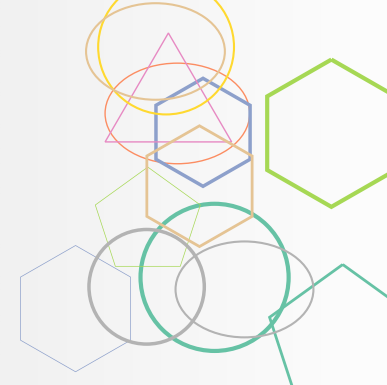[{"shape": "pentagon", "thickness": 2, "radius": 0.99, "center": [0.884, 0.115]}, {"shape": "circle", "thickness": 3, "radius": 0.96, "center": [0.554, 0.28]}, {"shape": "oval", "thickness": 1, "radius": 0.93, "center": [0.458, 0.705]}, {"shape": "hexagon", "thickness": 0.5, "radius": 0.82, "center": [0.195, 0.198]}, {"shape": "hexagon", "thickness": 2.5, "radius": 0.7, "center": [0.524, 0.656]}, {"shape": "triangle", "thickness": 1, "radius": 0.94, "center": [0.435, 0.726]}, {"shape": "pentagon", "thickness": 0.5, "radius": 0.71, "center": [0.381, 0.424]}, {"shape": "hexagon", "thickness": 3, "radius": 0.96, "center": [0.855, 0.654]}, {"shape": "circle", "thickness": 1.5, "radius": 0.88, "center": [0.429, 0.878]}, {"shape": "oval", "thickness": 1.5, "radius": 0.9, "center": [0.401, 0.866]}, {"shape": "hexagon", "thickness": 2, "radius": 0.78, "center": [0.515, 0.516]}, {"shape": "oval", "thickness": 1.5, "radius": 0.89, "center": [0.631, 0.248]}, {"shape": "circle", "thickness": 2.5, "radius": 0.74, "center": [0.378, 0.255]}]